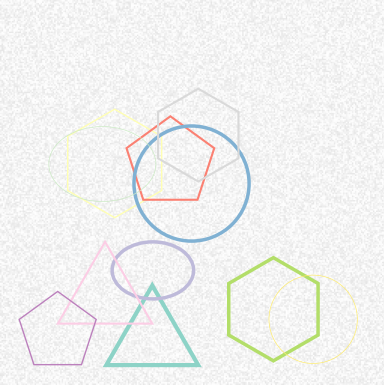[{"shape": "triangle", "thickness": 3, "radius": 0.69, "center": [0.395, 0.121]}, {"shape": "hexagon", "thickness": 1, "radius": 0.7, "center": [0.298, 0.575]}, {"shape": "oval", "thickness": 2.5, "radius": 0.53, "center": [0.397, 0.298]}, {"shape": "pentagon", "thickness": 1.5, "radius": 0.6, "center": [0.443, 0.578]}, {"shape": "circle", "thickness": 2.5, "radius": 0.75, "center": [0.498, 0.523]}, {"shape": "hexagon", "thickness": 2.5, "radius": 0.67, "center": [0.71, 0.197]}, {"shape": "triangle", "thickness": 1.5, "radius": 0.71, "center": [0.273, 0.23]}, {"shape": "hexagon", "thickness": 1.5, "radius": 0.6, "center": [0.515, 0.649]}, {"shape": "pentagon", "thickness": 1, "radius": 0.53, "center": [0.15, 0.138]}, {"shape": "oval", "thickness": 0.5, "radius": 0.7, "center": [0.266, 0.574]}, {"shape": "circle", "thickness": 0.5, "radius": 0.57, "center": [0.813, 0.171]}]